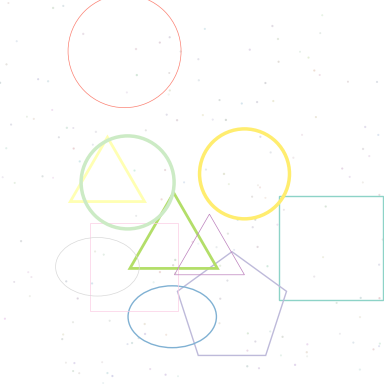[{"shape": "square", "thickness": 1, "radius": 0.67, "center": [0.86, 0.356]}, {"shape": "triangle", "thickness": 2, "radius": 0.56, "center": [0.279, 0.532]}, {"shape": "pentagon", "thickness": 1, "radius": 0.74, "center": [0.603, 0.197]}, {"shape": "circle", "thickness": 0.5, "radius": 0.73, "center": [0.324, 0.867]}, {"shape": "oval", "thickness": 1, "radius": 0.57, "center": [0.447, 0.177]}, {"shape": "triangle", "thickness": 2, "radius": 0.66, "center": [0.451, 0.368]}, {"shape": "square", "thickness": 0.5, "radius": 0.57, "center": [0.348, 0.308]}, {"shape": "oval", "thickness": 0.5, "radius": 0.54, "center": [0.253, 0.307]}, {"shape": "triangle", "thickness": 0.5, "radius": 0.53, "center": [0.544, 0.339]}, {"shape": "circle", "thickness": 2.5, "radius": 0.6, "center": [0.331, 0.526]}, {"shape": "circle", "thickness": 2.5, "radius": 0.58, "center": [0.635, 0.548]}]